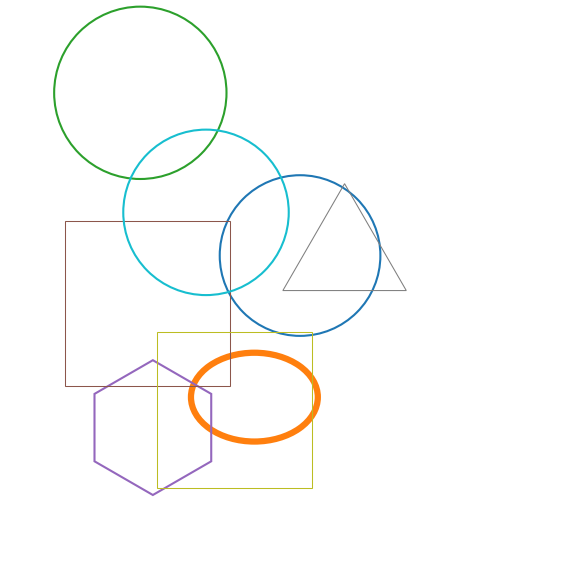[{"shape": "circle", "thickness": 1, "radius": 0.7, "center": [0.52, 0.557]}, {"shape": "oval", "thickness": 3, "radius": 0.55, "center": [0.441, 0.311]}, {"shape": "circle", "thickness": 1, "radius": 0.75, "center": [0.243, 0.838]}, {"shape": "hexagon", "thickness": 1, "radius": 0.58, "center": [0.265, 0.259]}, {"shape": "square", "thickness": 0.5, "radius": 0.71, "center": [0.256, 0.474]}, {"shape": "triangle", "thickness": 0.5, "radius": 0.62, "center": [0.597, 0.558]}, {"shape": "square", "thickness": 0.5, "radius": 0.67, "center": [0.406, 0.29]}, {"shape": "circle", "thickness": 1, "radius": 0.72, "center": [0.357, 0.631]}]